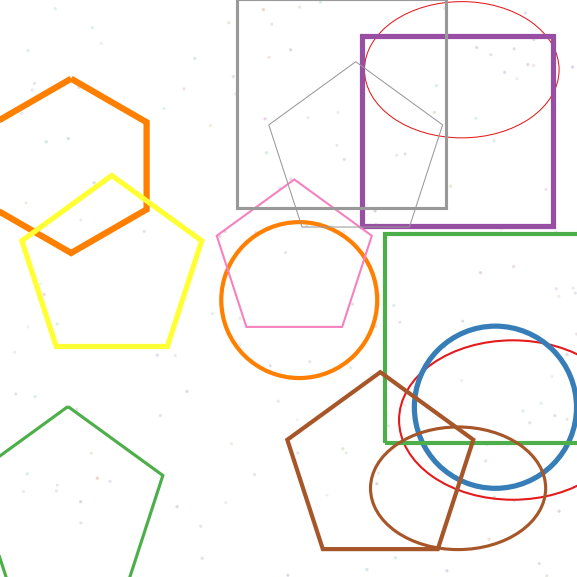[{"shape": "oval", "thickness": 1, "radius": 0.99, "center": [0.888, 0.272]}, {"shape": "oval", "thickness": 0.5, "radius": 0.84, "center": [0.8, 0.878]}, {"shape": "circle", "thickness": 2.5, "radius": 0.7, "center": [0.858, 0.294]}, {"shape": "pentagon", "thickness": 1.5, "radius": 0.86, "center": [0.118, 0.122]}, {"shape": "square", "thickness": 2, "radius": 0.91, "center": [0.847, 0.413]}, {"shape": "square", "thickness": 2.5, "radius": 0.82, "center": [0.792, 0.773]}, {"shape": "hexagon", "thickness": 3, "radius": 0.75, "center": [0.123, 0.712]}, {"shape": "circle", "thickness": 2, "radius": 0.68, "center": [0.518, 0.48]}, {"shape": "pentagon", "thickness": 2.5, "radius": 0.82, "center": [0.194, 0.532]}, {"shape": "pentagon", "thickness": 2, "radius": 0.85, "center": [0.659, 0.185]}, {"shape": "oval", "thickness": 1.5, "radius": 0.76, "center": [0.793, 0.154]}, {"shape": "pentagon", "thickness": 1, "radius": 0.71, "center": [0.51, 0.547]}, {"shape": "square", "thickness": 1.5, "radius": 0.91, "center": [0.592, 0.819]}, {"shape": "pentagon", "thickness": 0.5, "radius": 0.79, "center": [0.616, 0.734]}]